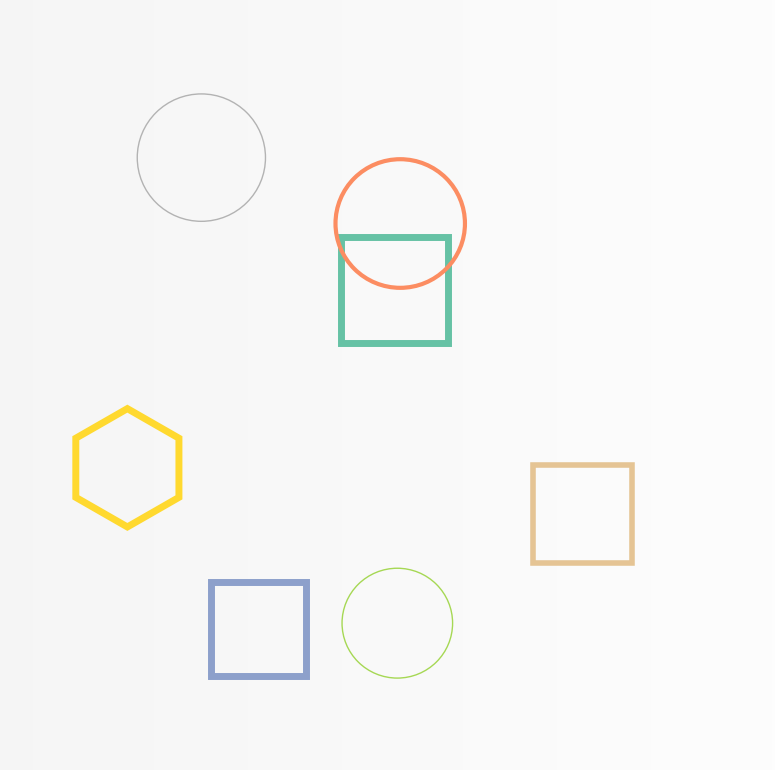[{"shape": "square", "thickness": 2.5, "radius": 0.34, "center": [0.509, 0.623]}, {"shape": "circle", "thickness": 1.5, "radius": 0.42, "center": [0.516, 0.71]}, {"shape": "square", "thickness": 2.5, "radius": 0.31, "center": [0.334, 0.183]}, {"shape": "circle", "thickness": 0.5, "radius": 0.36, "center": [0.513, 0.191]}, {"shape": "hexagon", "thickness": 2.5, "radius": 0.38, "center": [0.164, 0.392]}, {"shape": "square", "thickness": 2, "radius": 0.32, "center": [0.752, 0.333]}, {"shape": "circle", "thickness": 0.5, "radius": 0.41, "center": [0.26, 0.795]}]